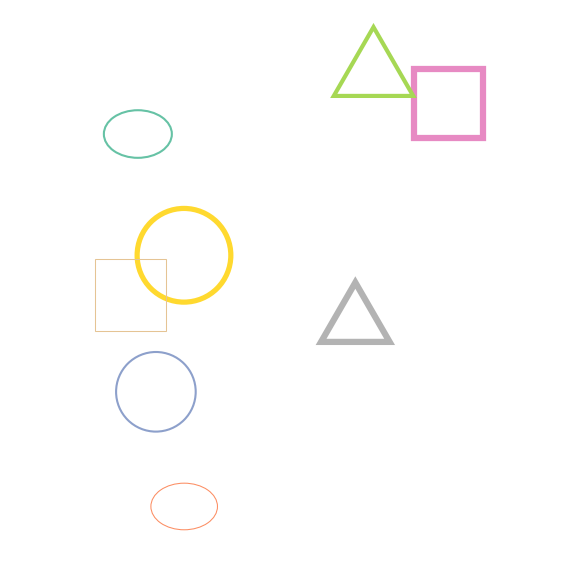[{"shape": "oval", "thickness": 1, "radius": 0.29, "center": [0.239, 0.767]}, {"shape": "oval", "thickness": 0.5, "radius": 0.29, "center": [0.319, 0.122]}, {"shape": "circle", "thickness": 1, "radius": 0.34, "center": [0.27, 0.321]}, {"shape": "square", "thickness": 3, "radius": 0.3, "center": [0.777, 0.82]}, {"shape": "triangle", "thickness": 2, "radius": 0.4, "center": [0.647, 0.873]}, {"shape": "circle", "thickness": 2.5, "radius": 0.41, "center": [0.319, 0.557]}, {"shape": "square", "thickness": 0.5, "radius": 0.31, "center": [0.226, 0.488]}, {"shape": "triangle", "thickness": 3, "radius": 0.34, "center": [0.615, 0.441]}]